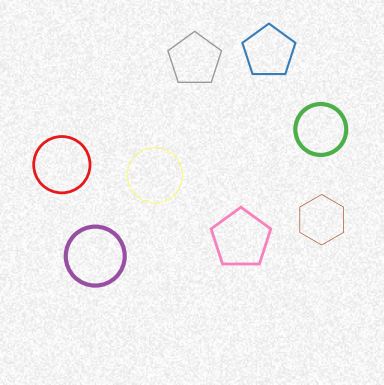[{"shape": "circle", "thickness": 2, "radius": 0.37, "center": [0.161, 0.572]}, {"shape": "pentagon", "thickness": 1.5, "radius": 0.36, "center": [0.698, 0.866]}, {"shape": "circle", "thickness": 3, "radius": 0.33, "center": [0.833, 0.664]}, {"shape": "circle", "thickness": 3, "radius": 0.38, "center": [0.247, 0.335]}, {"shape": "circle", "thickness": 0.5, "radius": 0.36, "center": [0.402, 0.545]}, {"shape": "hexagon", "thickness": 0.5, "radius": 0.33, "center": [0.836, 0.429]}, {"shape": "pentagon", "thickness": 2, "radius": 0.41, "center": [0.626, 0.38]}, {"shape": "pentagon", "thickness": 1, "radius": 0.37, "center": [0.506, 0.845]}]